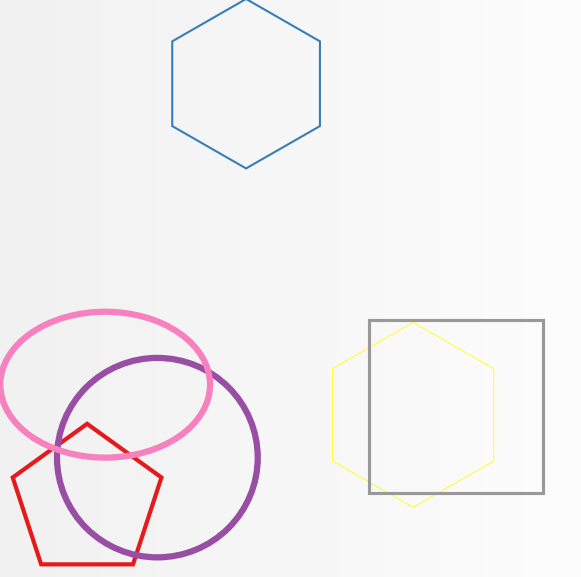[{"shape": "pentagon", "thickness": 2, "radius": 0.67, "center": [0.15, 0.131]}, {"shape": "hexagon", "thickness": 1, "radius": 0.73, "center": [0.423, 0.854]}, {"shape": "circle", "thickness": 3, "radius": 0.86, "center": [0.271, 0.207]}, {"shape": "hexagon", "thickness": 0.5, "radius": 0.8, "center": [0.711, 0.281]}, {"shape": "oval", "thickness": 3, "radius": 0.9, "center": [0.181, 0.333]}, {"shape": "square", "thickness": 1.5, "radius": 0.75, "center": [0.784, 0.295]}]